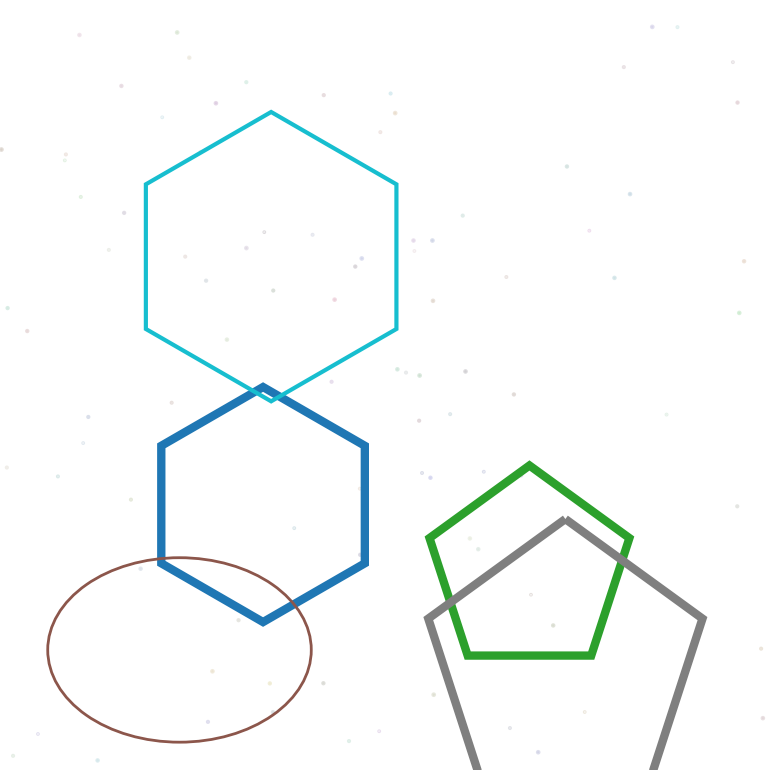[{"shape": "hexagon", "thickness": 3, "radius": 0.76, "center": [0.342, 0.345]}, {"shape": "pentagon", "thickness": 3, "radius": 0.68, "center": [0.688, 0.259]}, {"shape": "oval", "thickness": 1, "radius": 0.86, "center": [0.233, 0.156]}, {"shape": "pentagon", "thickness": 3, "radius": 0.94, "center": [0.734, 0.139]}, {"shape": "hexagon", "thickness": 1.5, "radius": 0.94, "center": [0.352, 0.667]}]